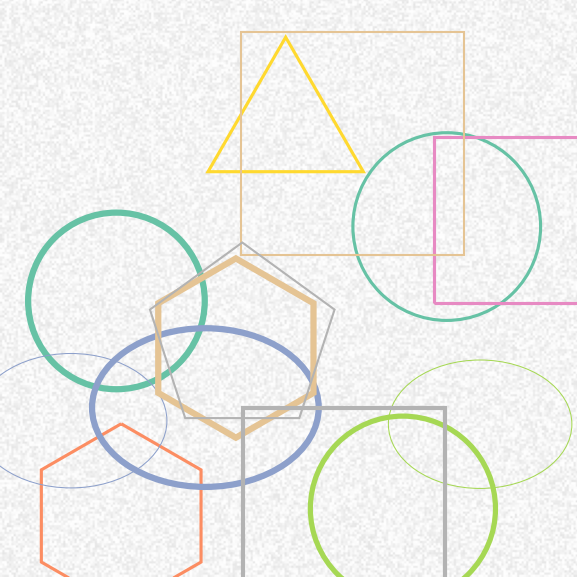[{"shape": "circle", "thickness": 1.5, "radius": 0.81, "center": [0.774, 0.607]}, {"shape": "circle", "thickness": 3, "radius": 0.76, "center": [0.202, 0.478]}, {"shape": "hexagon", "thickness": 1.5, "radius": 0.8, "center": [0.21, 0.106]}, {"shape": "oval", "thickness": 0.5, "radius": 0.83, "center": [0.123, 0.271]}, {"shape": "oval", "thickness": 3, "radius": 0.98, "center": [0.356, 0.293]}, {"shape": "square", "thickness": 1.5, "radius": 0.72, "center": [0.895, 0.618]}, {"shape": "oval", "thickness": 0.5, "radius": 0.79, "center": [0.831, 0.265]}, {"shape": "circle", "thickness": 2.5, "radius": 0.8, "center": [0.698, 0.118]}, {"shape": "triangle", "thickness": 1.5, "radius": 0.78, "center": [0.495, 0.779]}, {"shape": "hexagon", "thickness": 3, "radius": 0.78, "center": [0.408, 0.396]}, {"shape": "square", "thickness": 1, "radius": 0.97, "center": [0.61, 0.751]}, {"shape": "square", "thickness": 2, "radius": 0.87, "center": [0.596, 0.118]}, {"shape": "pentagon", "thickness": 1, "radius": 0.84, "center": [0.419, 0.411]}]